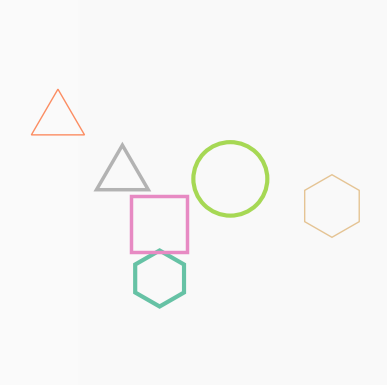[{"shape": "hexagon", "thickness": 3, "radius": 0.36, "center": [0.412, 0.277]}, {"shape": "triangle", "thickness": 1, "radius": 0.4, "center": [0.15, 0.689]}, {"shape": "square", "thickness": 2.5, "radius": 0.36, "center": [0.41, 0.418]}, {"shape": "circle", "thickness": 3, "radius": 0.48, "center": [0.594, 0.535]}, {"shape": "hexagon", "thickness": 1, "radius": 0.41, "center": [0.857, 0.465]}, {"shape": "triangle", "thickness": 2.5, "radius": 0.39, "center": [0.316, 0.546]}]